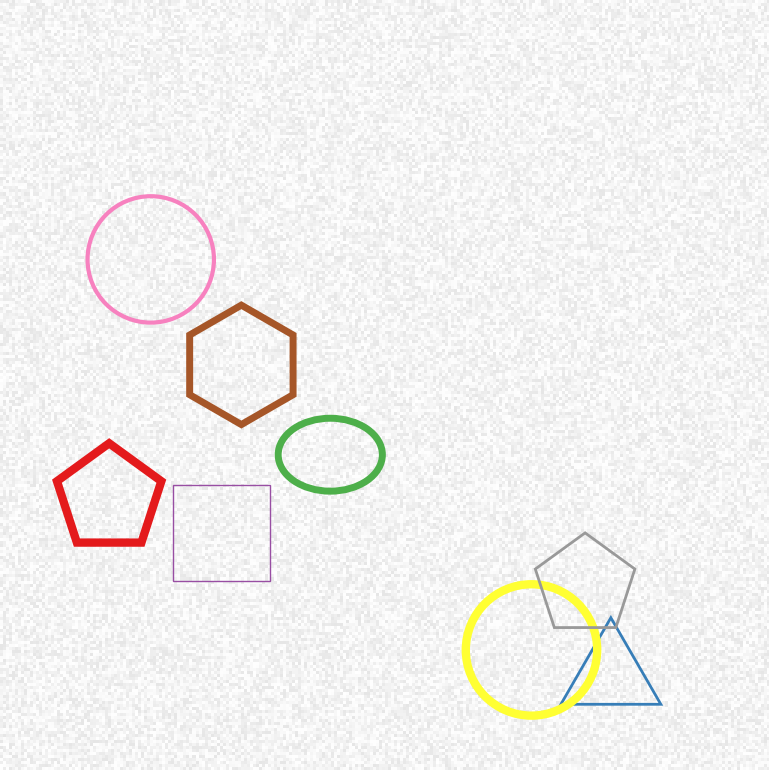[{"shape": "pentagon", "thickness": 3, "radius": 0.36, "center": [0.142, 0.353]}, {"shape": "triangle", "thickness": 1, "radius": 0.37, "center": [0.793, 0.123]}, {"shape": "oval", "thickness": 2.5, "radius": 0.34, "center": [0.429, 0.409]}, {"shape": "square", "thickness": 0.5, "radius": 0.31, "center": [0.288, 0.308]}, {"shape": "circle", "thickness": 3, "radius": 0.43, "center": [0.69, 0.156]}, {"shape": "hexagon", "thickness": 2.5, "radius": 0.39, "center": [0.313, 0.526]}, {"shape": "circle", "thickness": 1.5, "radius": 0.41, "center": [0.196, 0.663]}, {"shape": "pentagon", "thickness": 1, "radius": 0.34, "center": [0.76, 0.24]}]